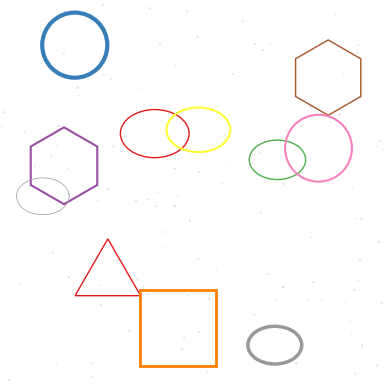[{"shape": "oval", "thickness": 1, "radius": 0.45, "center": [0.402, 0.653]}, {"shape": "triangle", "thickness": 1, "radius": 0.49, "center": [0.28, 0.281]}, {"shape": "circle", "thickness": 3, "radius": 0.42, "center": [0.194, 0.883]}, {"shape": "oval", "thickness": 1, "radius": 0.37, "center": [0.721, 0.585]}, {"shape": "hexagon", "thickness": 1.5, "radius": 0.5, "center": [0.166, 0.569]}, {"shape": "square", "thickness": 2, "radius": 0.49, "center": [0.463, 0.149]}, {"shape": "oval", "thickness": 1.5, "radius": 0.41, "center": [0.515, 0.663]}, {"shape": "hexagon", "thickness": 1, "radius": 0.49, "center": [0.852, 0.798]}, {"shape": "circle", "thickness": 1.5, "radius": 0.43, "center": [0.827, 0.615]}, {"shape": "oval", "thickness": 2.5, "radius": 0.35, "center": [0.714, 0.104]}, {"shape": "oval", "thickness": 0.5, "radius": 0.34, "center": [0.111, 0.49]}]